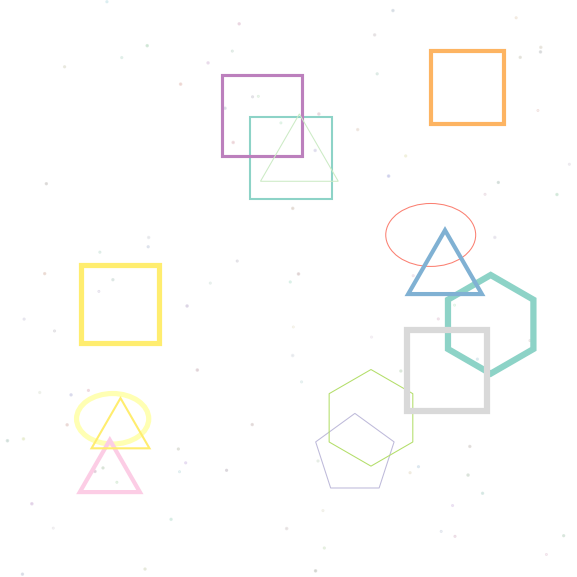[{"shape": "hexagon", "thickness": 3, "radius": 0.43, "center": [0.85, 0.438]}, {"shape": "square", "thickness": 1, "radius": 0.35, "center": [0.504, 0.725]}, {"shape": "oval", "thickness": 2.5, "radius": 0.31, "center": [0.195, 0.274]}, {"shape": "pentagon", "thickness": 0.5, "radius": 0.36, "center": [0.615, 0.212]}, {"shape": "oval", "thickness": 0.5, "radius": 0.39, "center": [0.746, 0.592]}, {"shape": "triangle", "thickness": 2, "radius": 0.37, "center": [0.771, 0.527]}, {"shape": "square", "thickness": 2, "radius": 0.31, "center": [0.809, 0.848]}, {"shape": "hexagon", "thickness": 0.5, "radius": 0.42, "center": [0.642, 0.276]}, {"shape": "triangle", "thickness": 2, "radius": 0.3, "center": [0.19, 0.177]}, {"shape": "square", "thickness": 3, "radius": 0.35, "center": [0.774, 0.357]}, {"shape": "square", "thickness": 1.5, "radius": 0.35, "center": [0.453, 0.799]}, {"shape": "triangle", "thickness": 0.5, "radius": 0.39, "center": [0.518, 0.724]}, {"shape": "square", "thickness": 2.5, "radius": 0.34, "center": [0.208, 0.472]}, {"shape": "triangle", "thickness": 1, "radius": 0.29, "center": [0.209, 0.252]}]